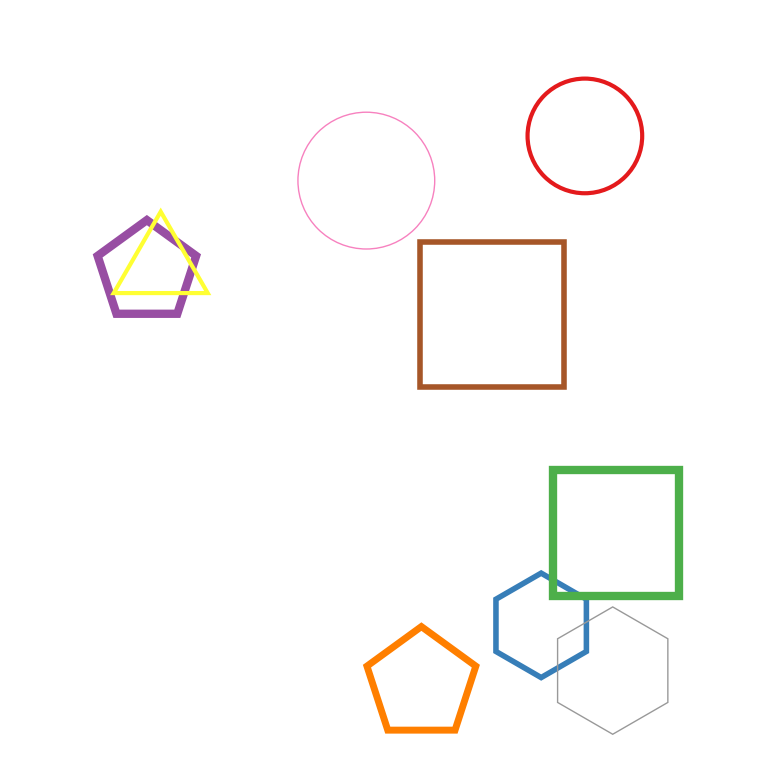[{"shape": "circle", "thickness": 1.5, "radius": 0.37, "center": [0.76, 0.823]}, {"shape": "hexagon", "thickness": 2, "radius": 0.34, "center": [0.703, 0.188]}, {"shape": "square", "thickness": 3, "radius": 0.41, "center": [0.8, 0.307]}, {"shape": "pentagon", "thickness": 3, "radius": 0.34, "center": [0.191, 0.647]}, {"shape": "pentagon", "thickness": 2.5, "radius": 0.37, "center": [0.547, 0.112]}, {"shape": "triangle", "thickness": 1.5, "radius": 0.35, "center": [0.209, 0.655]}, {"shape": "square", "thickness": 2, "radius": 0.47, "center": [0.639, 0.592]}, {"shape": "circle", "thickness": 0.5, "radius": 0.44, "center": [0.476, 0.765]}, {"shape": "hexagon", "thickness": 0.5, "radius": 0.41, "center": [0.796, 0.129]}]